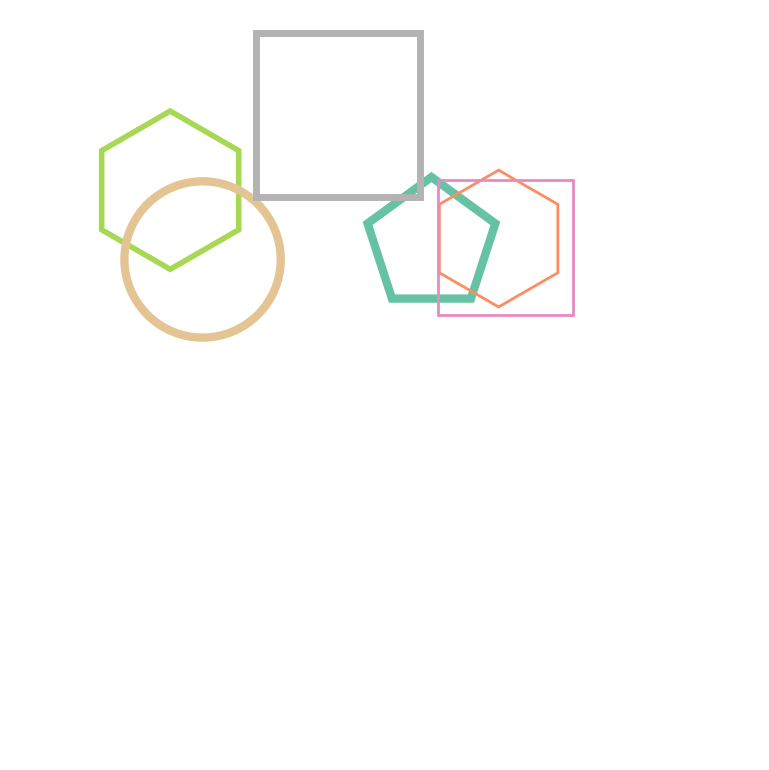[{"shape": "pentagon", "thickness": 3, "radius": 0.44, "center": [0.56, 0.683]}, {"shape": "hexagon", "thickness": 1, "radius": 0.44, "center": [0.648, 0.69]}, {"shape": "square", "thickness": 1, "radius": 0.44, "center": [0.656, 0.679]}, {"shape": "hexagon", "thickness": 2, "radius": 0.51, "center": [0.221, 0.753]}, {"shape": "circle", "thickness": 3, "radius": 0.51, "center": [0.263, 0.663]}, {"shape": "square", "thickness": 2.5, "radius": 0.53, "center": [0.439, 0.851]}]